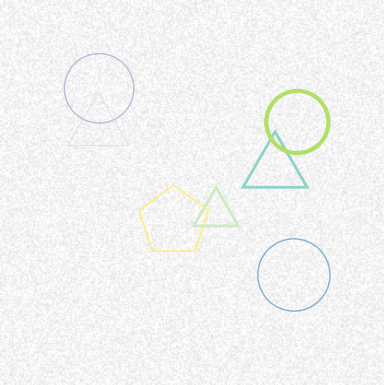[{"shape": "triangle", "thickness": 2, "radius": 0.48, "center": [0.714, 0.562]}, {"shape": "circle", "thickness": 1, "radius": 0.45, "center": [0.257, 0.771]}, {"shape": "circle", "thickness": 1, "radius": 0.47, "center": [0.763, 0.286]}, {"shape": "circle", "thickness": 3, "radius": 0.4, "center": [0.772, 0.683]}, {"shape": "triangle", "thickness": 0.5, "radius": 0.46, "center": [0.255, 0.667]}, {"shape": "triangle", "thickness": 2, "radius": 0.33, "center": [0.561, 0.447]}, {"shape": "pentagon", "thickness": 1, "radius": 0.47, "center": [0.451, 0.424]}]